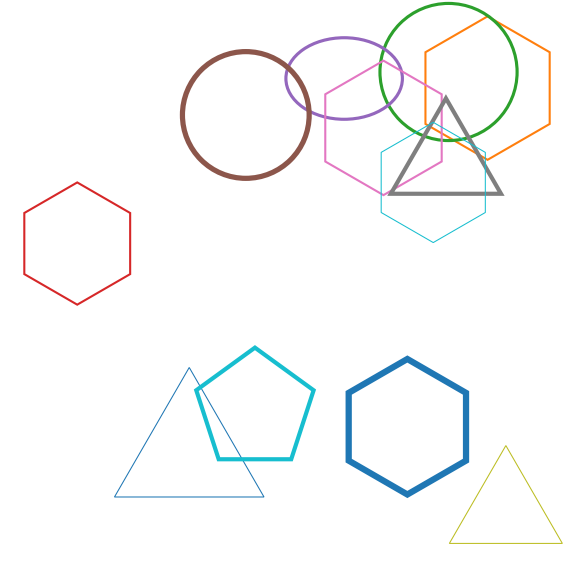[{"shape": "triangle", "thickness": 0.5, "radius": 0.75, "center": [0.328, 0.213]}, {"shape": "hexagon", "thickness": 3, "radius": 0.59, "center": [0.705, 0.26]}, {"shape": "hexagon", "thickness": 1, "radius": 0.62, "center": [0.844, 0.847]}, {"shape": "circle", "thickness": 1.5, "radius": 0.59, "center": [0.777, 0.874]}, {"shape": "hexagon", "thickness": 1, "radius": 0.53, "center": [0.134, 0.577]}, {"shape": "oval", "thickness": 1.5, "radius": 0.5, "center": [0.596, 0.863]}, {"shape": "circle", "thickness": 2.5, "radius": 0.55, "center": [0.426, 0.8]}, {"shape": "hexagon", "thickness": 1, "radius": 0.58, "center": [0.664, 0.778]}, {"shape": "triangle", "thickness": 2, "radius": 0.55, "center": [0.772, 0.719]}, {"shape": "triangle", "thickness": 0.5, "radius": 0.56, "center": [0.876, 0.115]}, {"shape": "pentagon", "thickness": 2, "radius": 0.53, "center": [0.441, 0.29]}, {"shape": "hexagon", "thickness": 0.5, "radius": 0.52, "center": [0.75, 0.683]}]